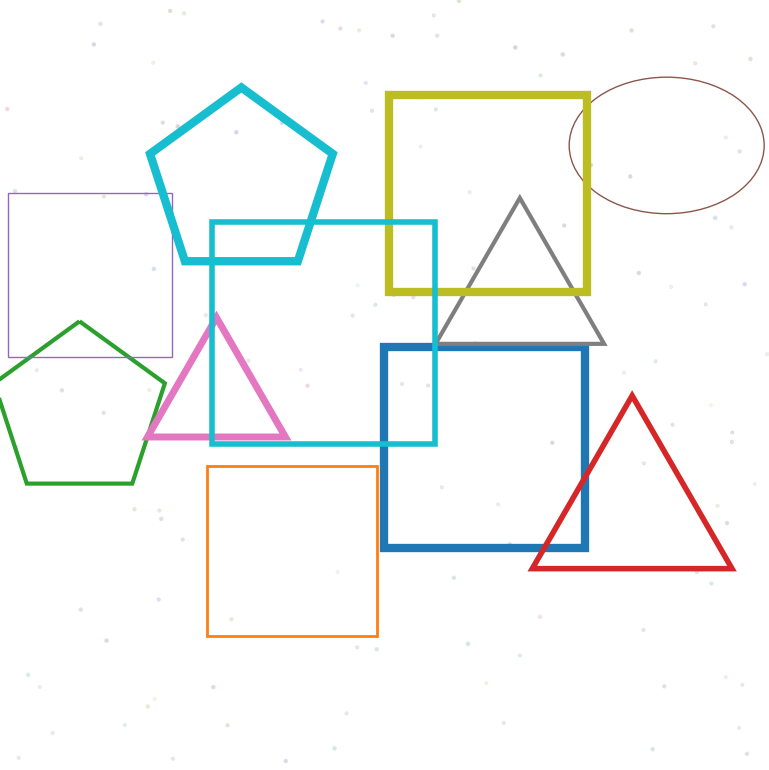[{"shape": "square", "thickness": 3, "radius": 0.65, "center": [0.629, 0.419]}, {"shape": "square", "thickness": 1, "radius": 0.55, "center": [0.379, 0.285]}, {"shape": "pentagon", "thickness": 1.5, "radius": 0.58, "center": [0.103, 0.466]}, {"shape": "triangle", "thickness": 2, "radius": 0.75, "center": [0.821, 0.336]}, {"shape": "square", "thickness": 0.5, "radius": 0.53, "center": [0.117, 0.643]}, {"shape": "oval", "thickness": 0.5, "radius": 0.63, "center": [0.866, 0.811]}, {"shape": "triangle", "thickness": 2.5, "radius": 0.52, "center": [0.281, 0.484]}, {"shape": "triangle", "thickness": 1.5, "radius": 0.63, "center": [0.675, 0.617]}, {"shape": "square", "thickness": 3, "radius": 0.64, "center": [0.634, 0.749]}, {"shape": "square", "thickness": 2, "radius": 0.72, "center": [0.42, 0.568]}, {"shape": "pentagon", "thickness": 3, "radius": 0.62, "center": [0.313, 0.762]}]